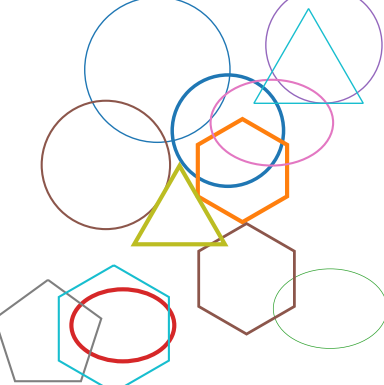[{"shape": "circle", "thickness": 2.5, "radius": 0.72, "center": [0.592, 0.661]}, {"shape": "circle", "thickness": 1, "radius": 0.94, "center": [0.409, 0.819]}, {"shape": "hexagon", "thickness": 3, "radius": 0.67, "center": [0.63, 0.557]}, {"shape": "oval", "thickness": 0.5, "radius": 0.74, "center": [0.858, 0.198]}, {"shape": "oval", "thickness": 3, "radius": 0.67, "center": [0.319, 0.155]}, {"shape": "circle", "thickness": 1, "radius": 0.75, "center": [0.841, 0.883]}, {"shape": "hexagon", "thickness": 2, "radius": 0.72, "center": [0.64, 0.276]}, {"shape": "circle", "thickness": 1.5, "radius": 0.83, "center": [0.275, 0.572]}, {"shape": "oval", "thickness": 1.5, "radius": 0.8, "center": [0.706, 0.681]}, {"shape": "pentagon", "thickness": 1.5, "radius": 0.73, "center": [0.125, 0.128]}, {"shape": "triangle", "thickness": 3, "radius": 0.68, "center": [0.466, 0.433]}, {"shape": "hexagon", "thickness": 1.5, "radius": 0.83, "center": [0.296, 0.146]}, {"shape": "triangle", "thickness": 1, "radius": 0.82, "center": [0.801, 0.814]}]